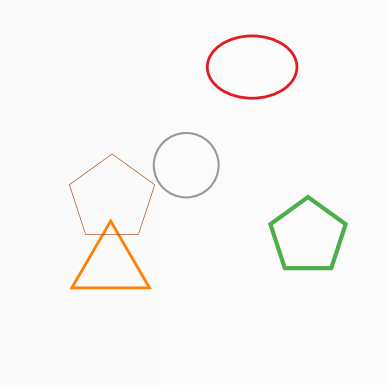[{"shape": "oval", "thickness": 2, "radius": 0.58, "center": [0.651, 0.826]}, {"shape": "pentagon", "thickness": 3, "radius": 0.51, "center": [0.795, 0.386]}, {"shape": "triangle", "thickness": 2, "radius": 0.58, "center": [0.286, 0.31]}, {"shape": "pentagon", "thickness": 0.5, "radius": 0.58, "center": [0.289, 0.484]}, {"shape": "circle", "thickness": 1.5, "radius": 0.42, "center": [0.481, 0.571]}]